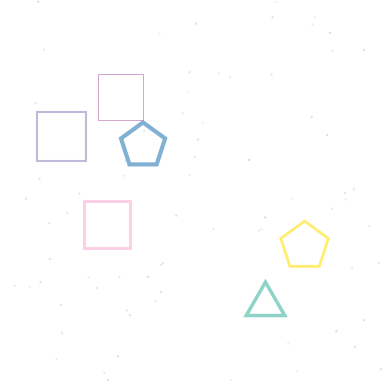[{"shape": "triangle", "thickness": 2.5, "radius": 0.29, "center": [0.69, 0.209]}, {"shape": "square", "thickness": 1.5, "radius": 0.32, "center": [0.159, 0.645]}, {"shape": "pentagon", "thickness": 3, "radius": 0.3, "center": [0.372, 0.622]}, {"shape": "square", "thickness": 2, "radius": 0.3, "center": [0.278, 0.417]}, {"shape": "square", "thickness": 0.5, "radius": 0.3, "center": [0.313, 0.748]}, {"shape": "pentagon", "thickness": 2, "radius": 0.32, "center": [0.791, 0.361]}]